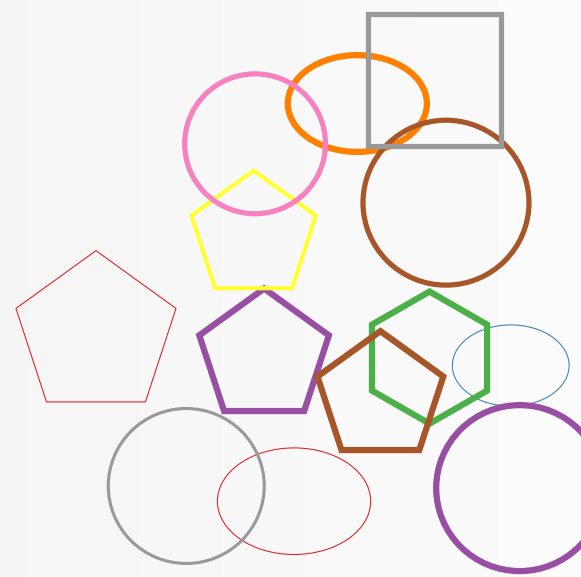[{"shape": "pentagon", "thickness": 0.5, "radius": 0.72, "center": [0.165, 0.42]}, {"shape": "oval", "thickness": 0.5, "radius": 0.66, "center": [0.506, 0.131]}, {"shape": "oval", "thickness": 0.5, "radius": 0.5, "center": [0.879, 0.366]}, {"shape": "hexagon", "thickness": 3, "radius": 0.57, "center": [0.739, 0.38]}, {"shape": "circle", "thickness": 3, "radius": 0.72, "center": [0.894, 0.154]}, {"shape": "pentagon", "thickness": 3, "radius": 0.59, "center": [0.454, 0.382]}, {"shape": "oval", "thickness": 3, "radius": 0.6, "center": [0.615, 0.82]}, {"shape": "pentagon", "thickness": 2, "radius": 0.56, "center": [0.436, 0.591]}, {"shape": "pentagon", "thickness": 3, "radius": 0.57, "center": [0.654, 0.312]}, {"shape": "circle", "thickness": 2.5, "radius": 0.71, "center": [0.767, 0.648]}, {"shape": "circle", "thickness": 2.5, "radius": 0.61, "center": [0.439, 0.75]}, {"shape": "circle", "thickness": 1.5, "radius": 0.67, "center": [0.32, 0.158]}, {"shape": "square", "thickness": 2.5, "radius": 0.57, "center": [0.748, 0.861]}]